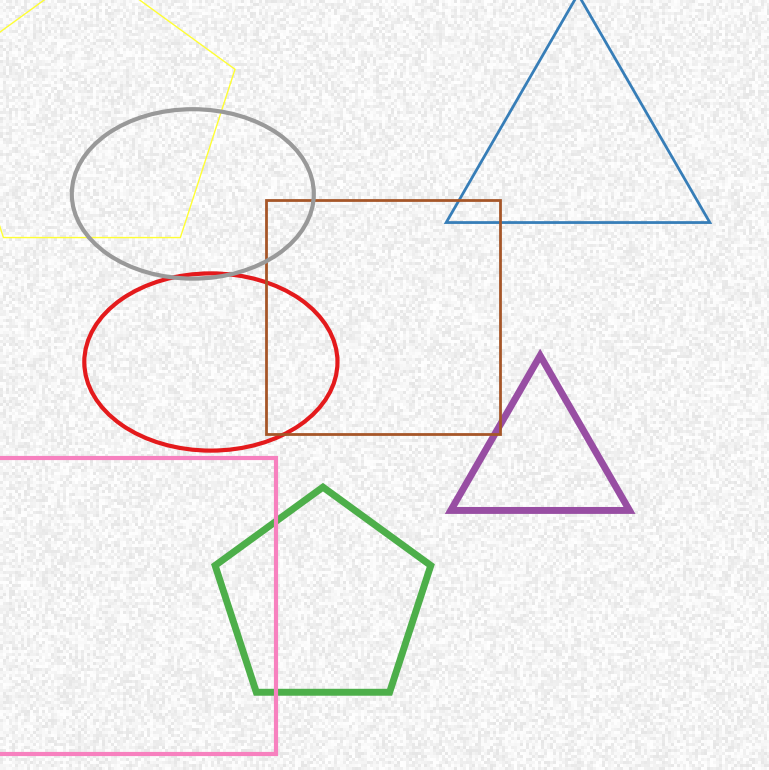[{"shape": "oval", "thickness": 1.5, "radius": 0.82, "center": [0.274, 0.53]}, {"shape": "triangle", "thickness": 1, "radius": 0.99, "center": [0.751, 0.81]}, {"shape": "pentagon", "thickness": 2.5, "radius": 0.74, "center": [0.419, 0.22]}, {"shape": "triangle", "thickness": 2.5, "radius": 0.67, "center": [0.701, 0.404]}, {"shape": "pentagon", "thickness": 0.5, "radius": 0.98, "center": [0.119, 0.85]}, {"shape": "square", "thickness": 1, "radius": 0.76, "center": [0.497, 0.588]}, {"shape": "square", "thickness": 1.5, "radius": 0.96, "center": [0.166, 0.213]}, {"shape": "oval", "thickness": 1.5, "radius": 0.79, "center": [0.25, 0.748]}]